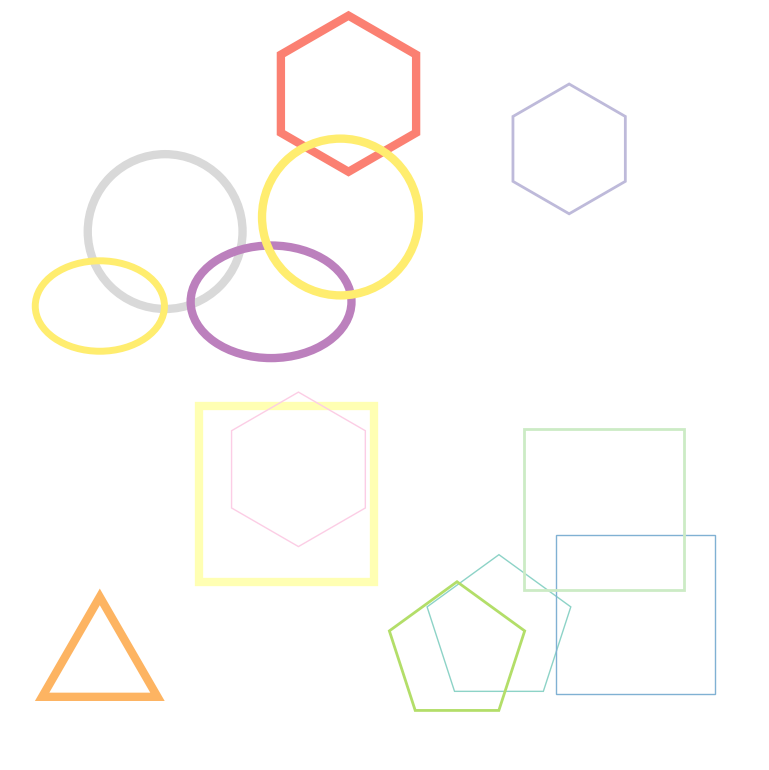[{"shape": "pentagon", "thickness": 0.5, "radius": 0.49, "center": [0.648, 0.182]}, {"shape": "square", "thickness": 3, "radius": 0.57, "center": [0.372, 0.359]}, {"shape": "hexagon", "thickness": 1, "radius": 0.42, "center": [0.739, 0.807]}, {"shape": "hexagon", "thickness": 3, "radius": 0.51, "center": [0.453, 0.878]}, {"shape": "square", "thickness": 0.5, "radius": 0.52, "center": [0.826, 0.202]}, {"shape": "triangle", "thickness": 3, "radius": 0.43, "center": [0.13, 0.138]}, {"shape": "pentagon", "thickness": 1, "radius": 0.46, "center": [0.594, 0.152]}, {"shape": "hexagon", "thickness": 0.5, "radius": 0.5, "center": [0.388, 0.39]}, {"shape": "circle", "thickness": 3, "radius": 0.5, "center": [0.214, 0.699]}, {"shape": "oval", "thickness": 3, "radius": 0.52, "center": [0.352, 0.608]}, {"shape": "square", "thickness": 1, "radius": 0.52, "center": [0.784, 0.338]}, {"shape": "circle", "thickness": 3, "radius": 0.51, "center": [0.442, 0.718]}, {"shape": "oval", "thickness": 2.5, "radius": 0.42, "center": [0.13, 0.603]}]